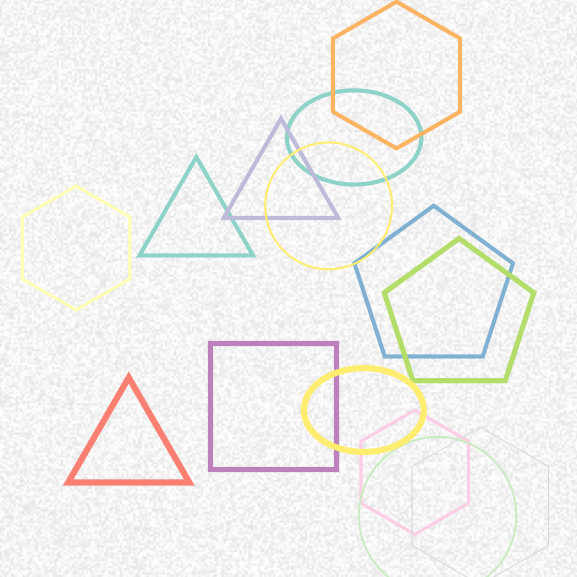[{"shape": "oval", "thickness": 2, "radius": 0.58, "center": [0.613, 0.761]}, {"shape": "triangle", "thickness": 2, "radius": 0.57, "center": [0.34, 0.614]}, {"shape": "hexagon", "thickness": 1.5, "radius": 0.54, "center": [0.132, 0.57]}, {"shape": "triangle", "thickness": 2, "radius": 0.57, "center": [0.487, 0.679]}, {"shape": "triangle", "thickness": 3, "radius": 0.61, "center": [0.223, 0.224]}, {"shape": "pentagon", "thickness": 2, "radius": 0.72, "center": [0.751, 0.499]}, {"shape": "hexagon", "thickness": 2, "radius": 0.64, "center": [0.687, 0.869]}, {"shape": "pentagon", "thickness": 2.5, "radius": 0.68, "center": [0.795, 0.45]}, {"shape": "hexagon", "thickness": 1.5, "radius": 0.54, "center": [0.718, 0.181]}, {"shape": "hexagon", "thickness": 0.5, "radius": 0.68, "center": [0.832, 0.123]}, {"shape": "square", "thickness": 2.5, "radius": 0.55, "center": [0.472, 0.296]}, {"shape": "circle", "thickness": 1, "radius": 0.68, "center": [0.758, 0.106]}, {"shape": "oval", "thickness": 3, "radius": 0.52, "center": [0.63, 0.289]}, {"shape": "circle", "thickness": 1, "radius": 0.55, "center": [0.569, 0.643]}]